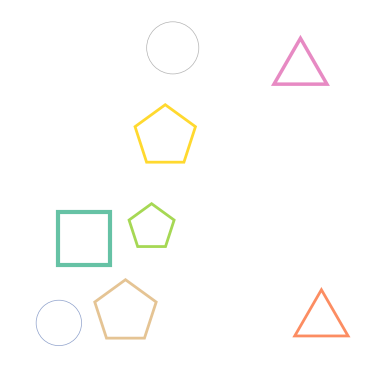[{"shape": "square", "thickness": 3, "radius": 0.34, "center": [0.218, 0.38]}, {"shape": "triangle", "thickness": 2, "radius": 0.4, "center": [0.835, 0.167]}, {"shape": "circle", "thickness": 0.5, "radius": 0.3, "center": [0.153, 0.161]}, {"shape": "triangle", "thickness": 2.5, "radius": 0.4, "center": [0.78, 0.821]}, {"shape": "pentagon", "thickness": 2, "radius": 0.31, "center": [0.394, 0.409]}, {"shape": "pentagon", "thickness": 2, "radius": 0.41, "center": [0.429, 0.645]}, {"shape": "pentagon", "thickness": 2, "radius": 0.42, "center": [0.326, 0.19]}, {"shape": "circle", "thickness": 0.5, "radius": 0.34, "center": [0.449, 0.876]}]